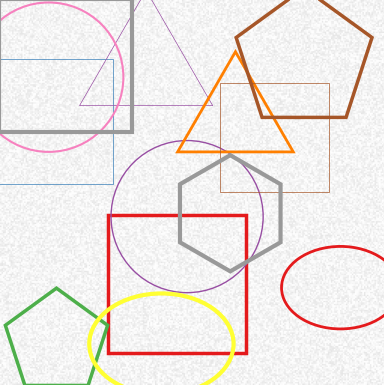[{"shape": "oval", "thickness": 2, "radius": 0.77, "center": [0.884, 0.253]}, {"shape": "square", "thickness": 2.5, "radius": 0.9, "center": [0.459, 0.262]}, {"shape": "square", "thickness": 0.5, "radius": 0.81, "center": [0.13, 0.684]}, {"shape": "pentagon", "thickness": 2.5, "radius": 0.7, "center": [0.147, 0.112]}, {"shape": "triangle", "thickness": 0.5, "radius": 1.0, "center": [0.38, 0.825]}, {"shape": "circle", "thickness": 1, "radius": 0.99, "center": [0.486, 0.437]}, {"shape": "triangle", "thickness": 2, "radius": 0.87, "center": [0.612, 0.692]}, {"shape": "oval", "thickness": 3, "radius": 0.94, "center": [0.419, 0.107]}, {"shape": "square", "thickness": 0.5, "radius": 0.71, "center": [0.714, 0.644]}, {"shape": "pentagon", "thickness": 2.5, "radius": 0.93, "center": [0.79, 0.845]}, {"shape": "circle", "thickness": 1.5, "radius": 0.97, "center": [0.126, 0.8]}, {"shape": "hexagon", "thickness": 3, "radius": 0.75, "center": [0.598, 0.446]}, {"shape": "square", "thickness": 3, "radius": 0.86, "center": [0.171, 0.83]}]